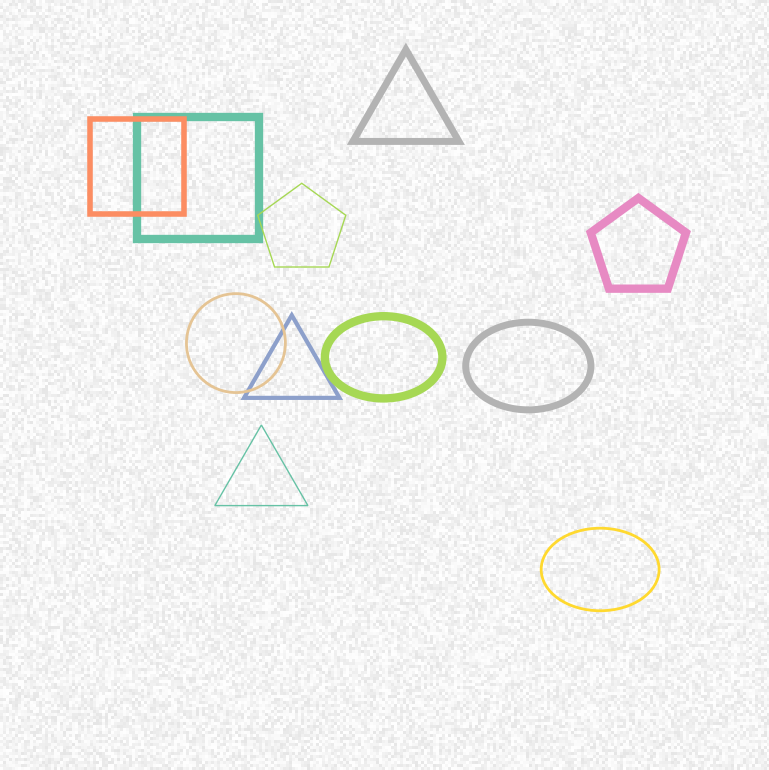[{"shape": "triangle", "thickness": 0.5, "radius": 0.35, "center": [0.339, 0.378]}, {"shape": "square", "thickness": 3, "radius": 0.4, "center": [0.257, 0.769]}, {"shape": "square", "thickness": 2, "radius": 0.31, "center": [0.178, 0.784]}, {"shape": "triangle", "thickness": 1.5, "radius": 0.36, "center": [0.379, 0.519]}, {"shape": "pentagon", "thickness": 3, "radius": 0.33, "center": [0.829, 0.678]}, {"shape": "oval", "thickness": 3, "radius": 0.38, "center": [0.498, 0.536]}, {"shape": "pentagon", "thickness": 0.5, "radius": 0.3, "center": [0.392, 0.702]}, {"shape": "oval", "thickness": 1, "radius": 0.38, "center": [0.779, 0.26]}, {"shape": "circle", "thickness": 1, "radius": 0.32, "center": [0.306, 0.554]}, {"shape": "oval", "thickness": 2.5, "radius": 0.41, "center": [0.686, 0.525]}, {"shape": "triangle", "thickness": 2.5, "radius": 0.4, "center": [0.527, 0.856]}]